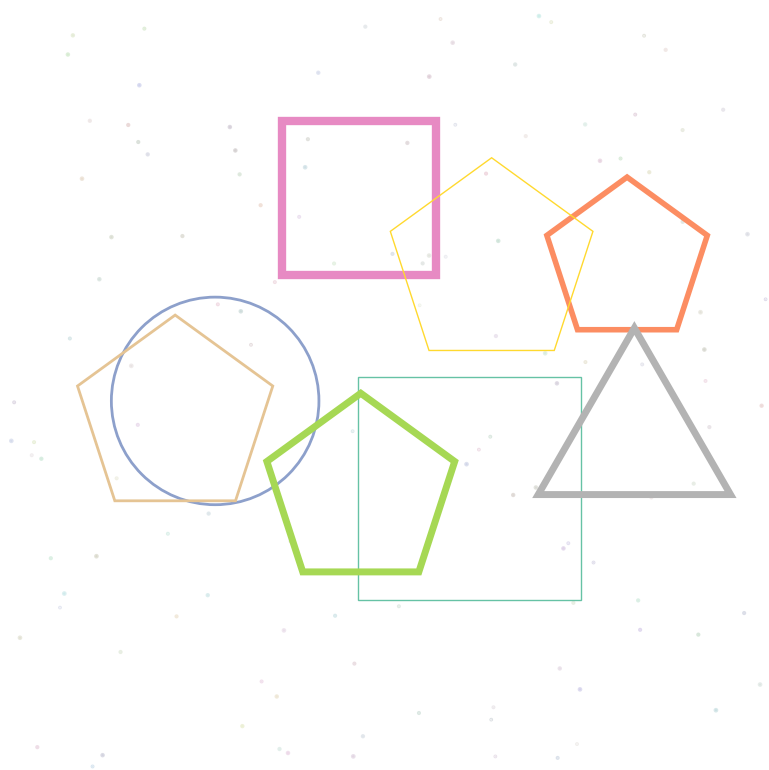[{"shape": "square", "thickness": 0.5, "radius": 0.72, "center": [0.609, 0.366]}, {"shape": "pentagon", "thickness": 2, "radius": 0.55, "center": [0.814, 0.66]}, {"shape": "circle", "thickness": 1, "radius": 0.67, "center": [0.279, 0.479]}, {"shape": "square", "thickness": 3, "radius": 0.5, "center": [0.466, 0.743]}, {"shape": "pentagon", "thickness": 2.5, "radius": 0.64, "center": [0.469, 0.361]}, {"shape": "pentagon", "thickness": 0.5, "radius": 0.69, "center": [0.638, 0.657]}, {"shape": "pentagon", "thickness": 1, "radius": 0.67, "center": [0.227, 0.457]}, {"shape": "triangle", "thickness": 2.5, "radius": 0.72, "center": [0.824, 0.43]}]